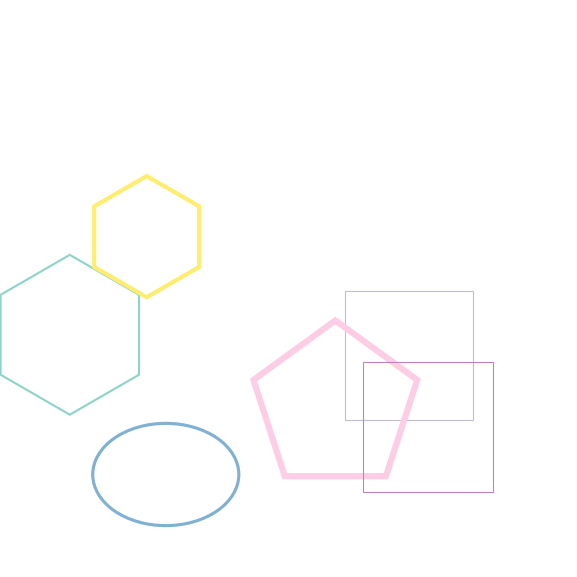[{"shape": "hexagon", "thickness": 1, "radius": 0.69, "center": [0.121, 0.419]}, {"shape": "square", "thickness": 0.5, "radius": 0.56, "center": [0.708, 0.384]}, {"shape": "oval", "thickness": 1.5, "radius": 0.63, "center": [0.287, 0.177]}, {"shape": "pentagon", "thickness": 3, "radius": 0.75, "center": [0.581, 0.295]}, {"shape": "square", "thickness": 0.5, "radius": 0.56, "center": [0.741, 0.259]}, {"shape": "hexagon", "thickness": 2, "radius": 0.52, "center": [0.254, 0.589]}]